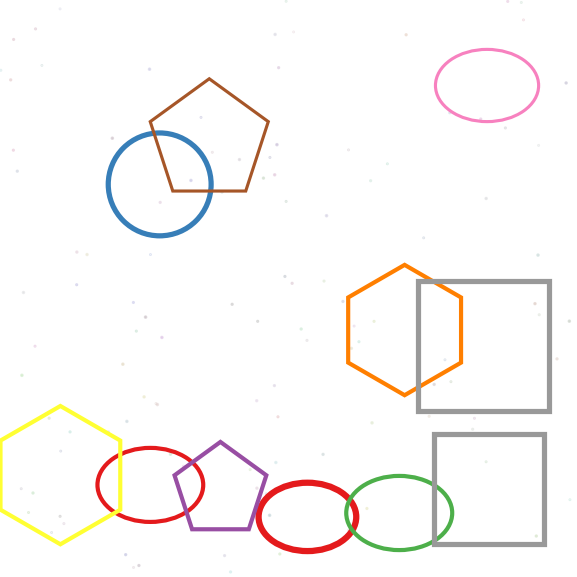[{"shape": "oval", "thickness": 2, "radius": 0.46, "center": [0.26, 0.159]}, {"shape": "oval", "thickness": 3, "radius": 0.42, "center": [0.532, 0.104]}, {"shape": "circle", "thickness": 2.5, "radius": 0.45, "center": [0.277, 0.68]}, {"shape": "oval", "thickness": 2, "radius": 0.46, "center": [0.691, 0.111]}, {"shape": "pentagon", "thickness": 2, "radius": 0.42, "center": [0.382, 0.15]}, {"shape": "hexagon", "thickness": 2, "radius": 0.56, "center": [0.701, 0.428]}, {"shape": "hexagon", "thickness": 2, "radius": 0.6, "center": [0.105, 0.176]}, {"shape": "pentagon", "thickness": 1.5, "radius": 0.54, "center": [0.362, 0.755]}, {"shape": "oval", "thickness": 1.5, "radius": 0.45, "center": [0.843, 0.851]}, {"shape": "square", "thickness": 2.5, "radius": 0.57, "center": [0.838, 0.4]}, {"shape": "square", "thickness": 2.5, "radius": 0.48, "center": [0.846, 0.152]}]